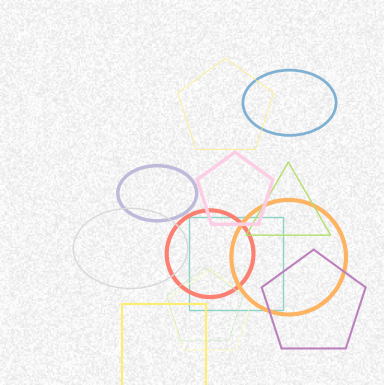[{"shape": "square", "thickness": 1, "radius": 0.61, "center": [0.613, 0.315]}, {"shape": "pentagon", "thickness": 0.5, "radius": 0.58, "center": [0.544, 0.185]}, {"shape": "oval", "thickness": 2.5, "radius": 0.51, "center": [0.408, 0.498]}, {"shape": "circle", "thickness": 3, "radius": 0.56, "center": [0.546, 0.341]}, {"shape": "oval", "thickness": 2, "radius": 0.61, "center": [0.752, 0.733]}, {"shape": "circle", "thickness": 3, "radius": 0.74, "center": [0.75, 0.332]}, {"shape": "triangle", "thickness": 1, "radius": 0.63, "center": [0.749, 0.453]}, {"shape": "pentagon", "thickness": 2.5, "radius": 0.52, "center": [0.61, 0.501]}, {"shape": "oval", "thickness": 1, "radius": 0.74, "center": [0.339, 0.355]}, {"shape": "pentagon", "thickness": 1.5, "radius": 0.71, "center": [0.815, 0.21]}, {"shape": "pentagon", "thickness": 0.5, "radius": 0.53, "center": [0.532, 0.2]}, {"shape": "pentagon", "thickness": 0.5, "radius": 0.65, "center": [0.586, 0.718]}, {"shape": "square", "thickness": 1.5, "radius": 0.54, "center": [0.425, 0.101]}]